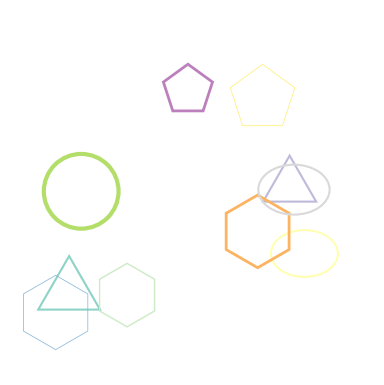[{"shape": "triangle", "thickness": 1.5, "radius": 0.46, "center": [0.18, 0.242]}, {"shape": "oval", "thickness": 1.5, "radius": 0.43, "center": [0.791, 0.341]}, {"shape": "triangle", "thickness": 1.5, "radius": 0.4, "center": [0.752, 0.516]}, {"shape": "hexagon", "thickness": 0.5, "radius": 0.48, "center": [0.145, 0.188]}, {"shape": "hexagon", "thickness": 2, "radius": 0.47, "center": [0.669, 0.399]}, {"shape": "circle", "thickness": 3, "radius": 0.49, "center": [0.211, 0.503]}, {"shape": "oval", "thickness": 1.5, "radius": 0.46, "center": [0.764, 0.507]}, {"shape": "pentagon", "thickness": 2, "radius": 0.34, "center": [0.488, 0.766]}, {"shape": "hexagon", "thickness": 1, "radius": 0.41, "center": [0.33, 0.234]}, {"shape": "pentagon", "thickness": 0.5, "radius": 0.44, "center": [0.682, 0.745]}]